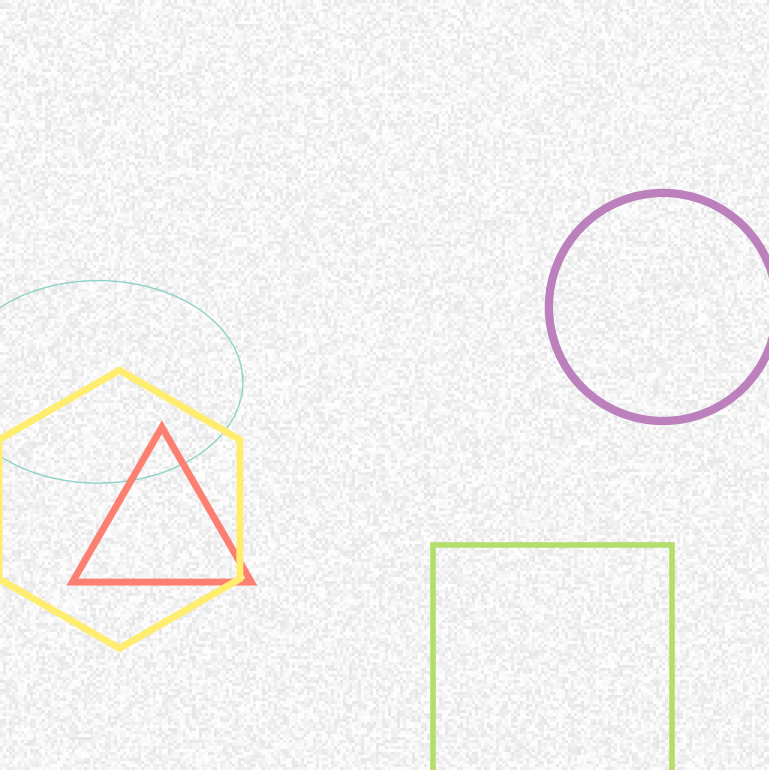[{"shape": "oval", "thickness": 0.5, "radius": 0.94, "center": [0.128, 0.504]}, {"shape": "triangle", "thickness": 2.5, "radius": 0.67, "center": [0.21, 0.311]}, {"shape": "square", "thickness": 2, "radius": 0.77, "center": [0.718, 0.137]}, {"shape": "circle", "thickness": 3, "radius": 0.74, "center": [0.861, 0.601]}, {"shape": "hexagon", "thickness": 2.5, "radius": 0.9, "center": [0.155, 0.339]}]